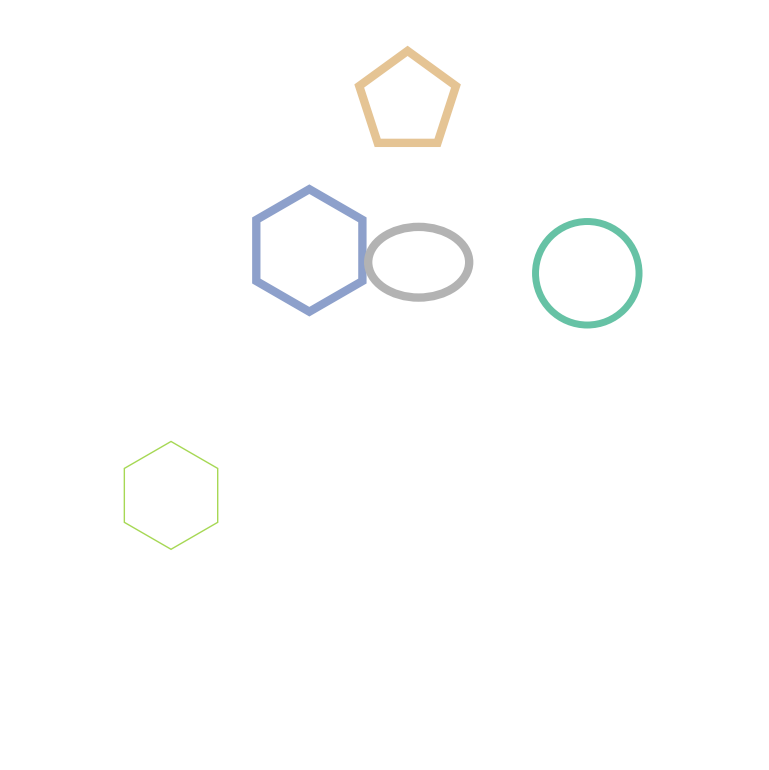[{"shape": "circle", "thickness": 2.5, "radius": 0.34, "center": [0.763, 0.645]}, {"shape": "hexagon", "thickness": 3, "radius": 0.4, "center": [0.402, 0.675]}, {"shape": "hexagon", "thickness": 0.5, "radius": 0.35, "center": [0.222, 0.357]}, {"shape": "pentagon", "thickness": 3, "radius": 0.33, "center": [0.529, 0.868]}, {"shape": "oval", "thickness": 3, "radius": 0.33, "center": [0.544, 0.659]}]